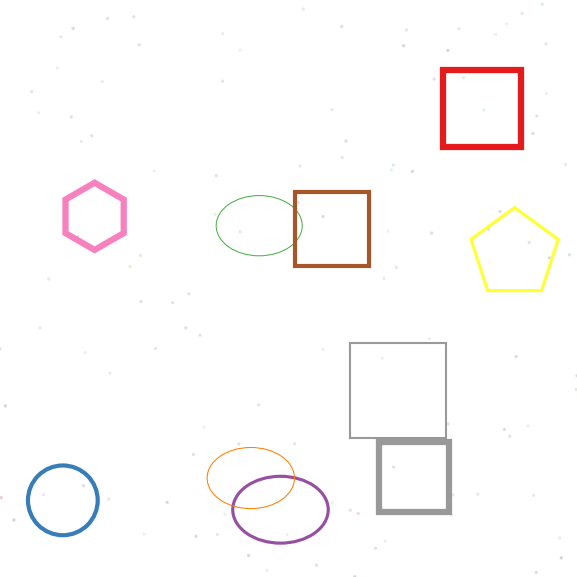[{"shape": "square", "thickness": 3, "radius": 0.33, "center": [0.835, 0.811]}, {"shape": "circle", "thickness": 2, "radius": 0.3, "center": [0.109, 0.133]}, {"shape": "oval", "thickness": 0.5, "radius": 0.37, "center": [0.449, 0.608]}, {"shape": "oval", "thickness": 1.5, "radius": 0.41, "center": [0.486, 0.117]}, {"shape": "oval", "thickness": 0.5, "radius": 0.38, "center": [0.434, 0.171]}, {"shape": "pentagon", "thickness": 1.5, "radius": 0.4, "center": [0.891, 0.56]}, {"shape": "square", "thickness": 2, "radius": 0.32, "center": [0.575, 0.602]}, {"shape": "hexagon", "thickness": 3, "radius": 0.29, "center": [0.164, 0.625]}, {"shape": "square", "thickness": 3, "radius": 0.3, "center": [0.717, 0.173]}, {"shape": "square", "thickness": 1, "radius": 0.41, "center": [0.689, 0.323]}]